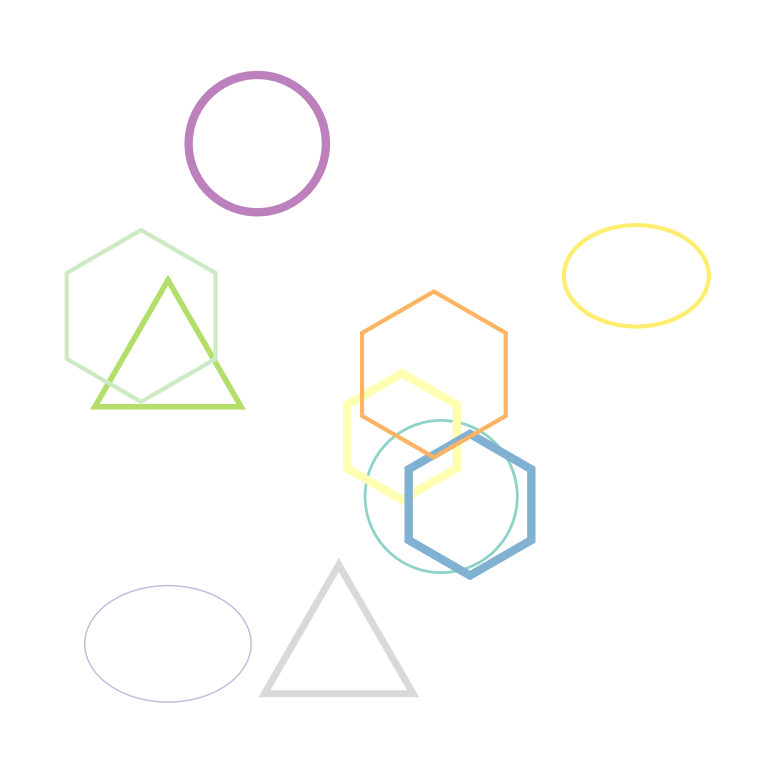[{"shape": "circle", "thickness": 1, "radius": 0.49, "center": [0.573, 0.355]}, {"shape": "hexagon", "thickness": 3, "radius": 0.41, "center": [0.522, 0.433]}, {"shape": "oval", "thickness": 0.5, "radius": 0.54, "center": [0.218, 0.164]}, {"shape": "hexagon", "thickness": 3, "radius": 0.46, "center": [0.61, 0.345]}, {"shape": "hexagon", "thickness": 1.5, "radius": 0.54, "center": [0.564, 0.514]}, {"shape": "triangle", "thickness": 2, "radius": 0.55, "center": [0.218, 0.527]}, {"shape": "triangle", "thickness": 2.5, "radius": 0.56, "center": [0.44, 0.155]}, {"shape": "circle", "thickness": 3, "radius": 0.45, "center": [0.334, 0.813]}, {"shape": "hexagon", "thickness": 1.5, "radius": 0.56, "center": [0.183, 0.59]}, {"shape": "oval", "thickness": 1.5, "radius": 0.47, "center": [0.826, 0.642]}]